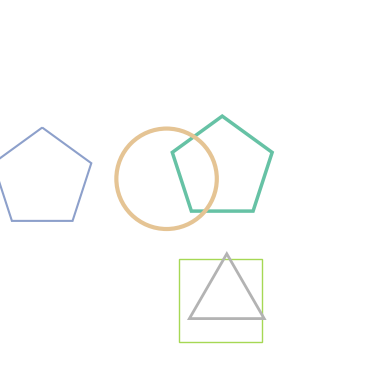[{"shape": "pentagon", "thickness": 2.5, "radius": 0.68, "center": [0.577, 0.562]}, {"shape": "pentagon", "thickness": 1.5, "radius": 0.67, "center": [0.11, 0.535]}, {"shape": "square", "thickness": 1, "radius": 0.54, "center": [0.572, 0.22]}, {"shape": "circle", "thickness": 3, "radius": 0.65, "center": [0.433, 0.536]}, {"shape": "triangle", "thickness": 2, "radius": 0.56, "center": [0.589, 0.229]}]